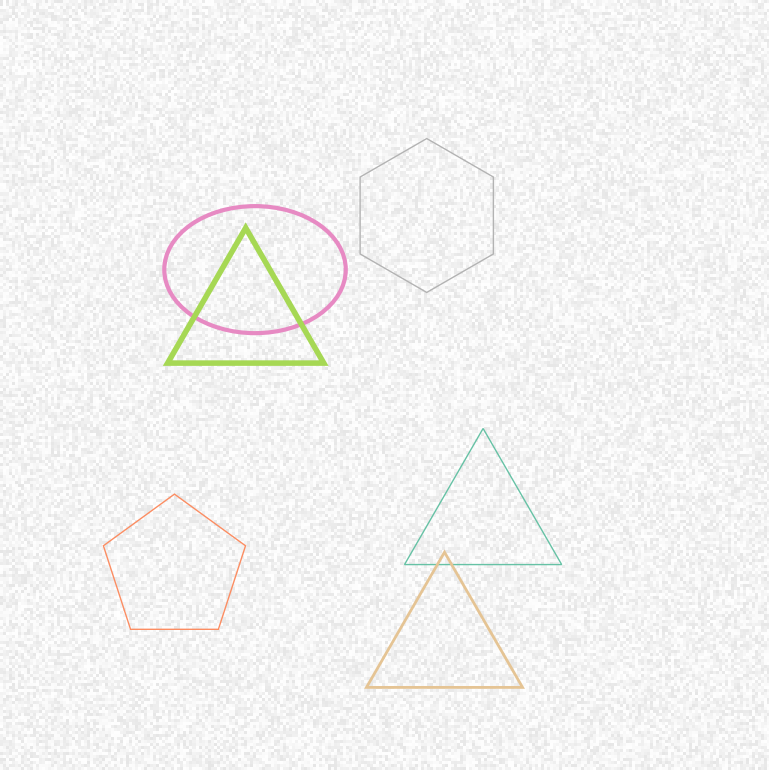[{"shape": "triangle", "thickness": 0.5, "radius": 0.59, "center": [0.627, 0.326]}, {"shape": "pentagon", "thickness": 0.5, "radius": 0.49, "center": [0.227, 0.261]}, {"shape": "oval", "thickness": 1.5, "radius": 0.59, "center": [0.331, 0.65]}, {"shape": "triangle", "thickness": 2, "radius": 0.59, "center": [0.319, 0.587]}, {"shape": "triangle", "thickness": 1, "radius": 0.59, "center": [0.577, 0.166]}, {"shape": "hexagon", "thickness": 0.5, "radius": 0.5, "center": [0.554, 0.72]}]